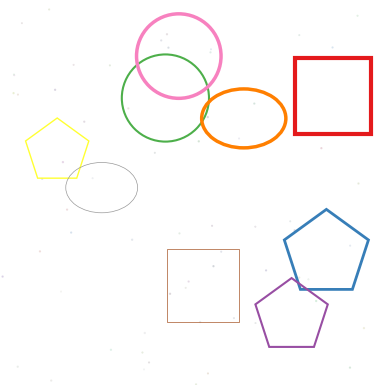[{"shape": "square", "thickness": 3, "radius": 0.49, "center": [0.866, 0.751]}, {"shape": "pentagon", "thickness": 2, "radius": 0.57, "center": [0.848, 0.341]}, {"shape": "circle", "thickness": 1.5, "radius": 0.57, "center": [0.43, 0.745]}, {"shape": "pentagon", "thickness": 1.5, "radius": 0.49, "center": [0.757, 0.179]}, {"shape": "oval", "thickness": 2.5, "radius": 0.55, "center": [0.633, 0.692]}, {"shape": "pentagon", "thickness": 1, "radius": 0.43, "center": [0.149, 0.607]}, {"shape": "square", "thickness": 0.5, "radius": 0.47, "center": [0.527, 0.258]}, {"shape": "circle", "thickness": 2.5, "radius": 0.55, "center": [0.464, 0.854]}, {"shape": "oval", "thickness": 0.5, "radius": 0.47, "center": [0.264, 0.513]}]